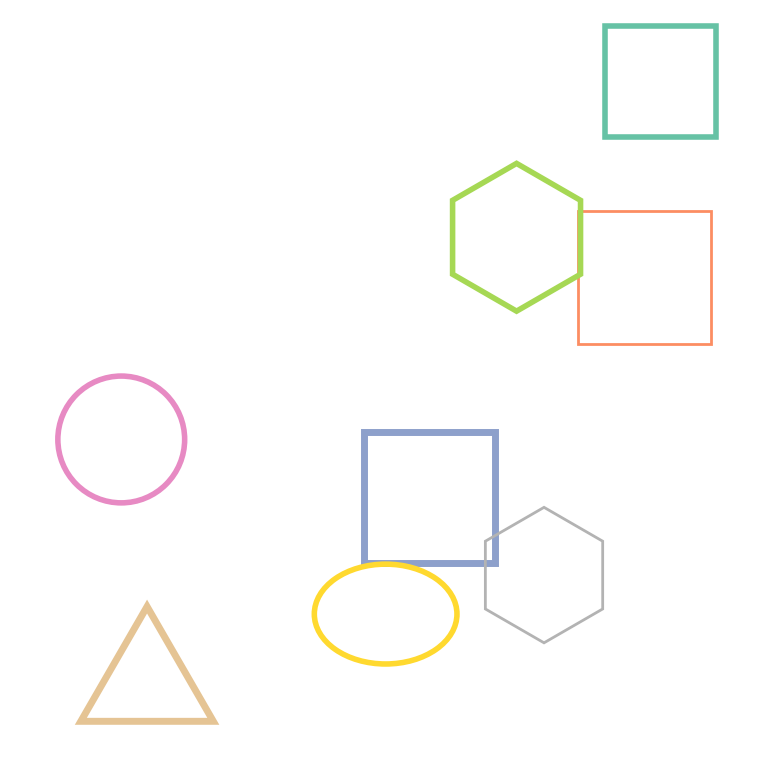[{"shape": "square", "thickness": 2, "radius": 0.36, "center": [0.858, 0.894]}, {"shape": "square", "thickness": 1, "radius": 0.43, "center": [0.837, 0.639]}, {"shape": "square", "thickness": 2.5, "radius": 0.42, "center": [0.558, 0.354]}, {"shape": "circle", "thickness": 2, "radius": 0.41, "center": [0.157, 0.429]}, {"shape": "hexagon", "thickness": 2, "radius": 0.48, "center": [0.671, 0.692]}, {"shape": "oval", "thickness": 2, "radius": 0.46, "center": [0.501, 0.203]}, {"shape": "triangle", "thickness": 2.5, "radius": 0.5, "center": [0.191, 0.113]}, {"shape": "hexagon", "thickness": 1, "radius": 0.44, "center": [0.707, 0.253]}]